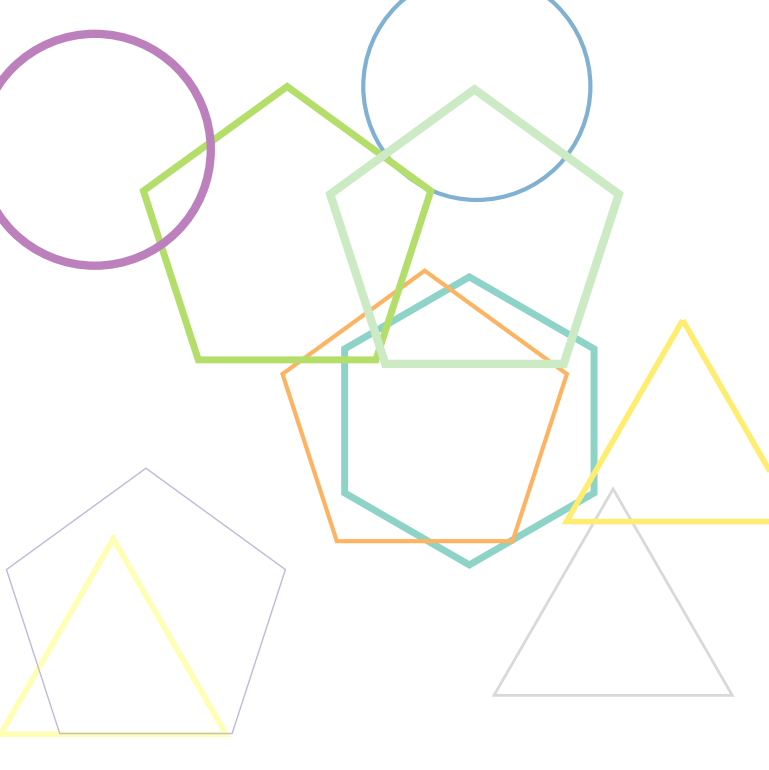[{"shape": "hexagon", "thickness": 2.5, "radius": 0.94, "center": [0.61, 0.453]}, {"shape": "triangle", "thickness": 2, "radius": 0.85, "center": [0.147, 0.131]}, {"shape": "pentagon", "thickness": 0.5, "radius": 0.95, "center": [0.19, 0.201]}, {"shape": "circle", "thickness": 1.5, "radius": 0.74, "center": [0.619, 0.888]}, {"shape": "pentagon", "thickness": 1.5, "radius": 0.97, "center": [0.552, 0.454]}, {"shape": "pentagon", "thickness": 2.5, "radius": 0.98, "center": [0.373, 0.691]}, {"shape": "triangle", "thickness": 1, "radius": 0.89, "center": [0.796, 0.186]}, {"shape": "circle", "thickness": 3, "radius": 0.75, "center": [0.123, 0.806]}, {"shape": "pentagon", "thickness": 3, "radius": 0.99, "center": [0.616, 0.687]}, {"shape": "triangle", "thickness": 2, "radius": 0.87, "center": [0.887, 0.41]}]